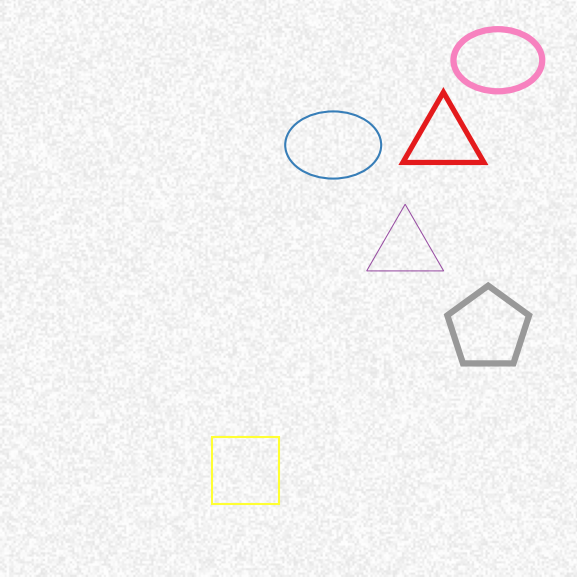[{"shape": "triangle", "thickness": 2.5, "radius": 0.41, "center": [0.768, 0.758]}, {"shape": "oval", "thickness": 1, "radius": 0.42, "center": [0.577, 0.748]}, {"shape": "triangle", "thickness": 0.5, "radius": 0.38, "center": [0.702, 0.569]}, {"shape": "square", "thickness": 1, "radius": 0.29, "center": [0.425, 0.184]}, {"shape": "oval", "thickness": 3, "radius": 0.38, "center": [0.862, 0.895]}, {"shape": "pentagon", "thickness": 3, "radius": 0.37, "center": [0.845, 0.43]}]